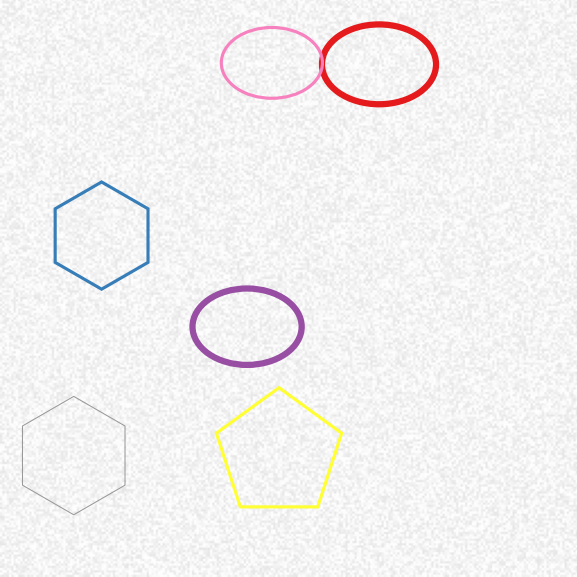[{"shape": "oval", "thickness": 3, "radius": 0.49, "center": [0.656, 0.888]}, {"shape": "hexagon", "thickness": 1.5, "radius": 0.46, "center": [0.176, 0.591]}, {"shape": "oval", "thickness": 3, "radius": 0.47, "center": [0.428, 0.433]}, {"shape": "pentagon", "thickness": 1.5, "radius": 0.57, "center": [0.483, 0.214]}, {"shape": "oval", "thickness": 1.5, "radius": 0.44, "center": [0.471, 0.89]}, {"shape": "hexagon", "thickness": 0.5, "radius": 0.51, "center": [0.128, 0.21]}]